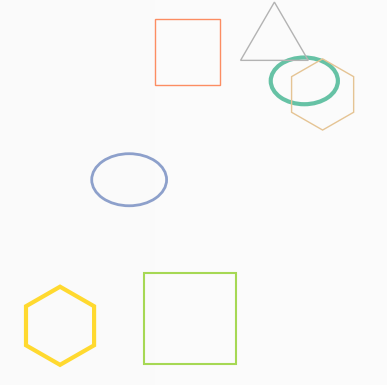[{"shape": "oval", "thickness": 3, "radius": 0.43, "center": [0.785, 0.79]}, {"shape": "square", "thickness": 1, "radius": 0.42, "center": [0.484, 0.865]}, {"shape": "oval", "thickness": 2, "radius": 0.48, "center": [0.333, 0.533]}, {"shape": "square", "thickness": 1.5, "radius": 0.59, "center": [0.491, 0.172]}, {"shape": "hexagon", "thickness": 3, "radius": 0.51, "center": [0.155, 0.154]}, {"shape": "hexagon", "thickness": 1, "radius": 0.46, "center": [0.833, 0.755]}, {"shape": "triangle", "thickness": 1, "radius": 0.5, "center": [0.708, 0.894]}]